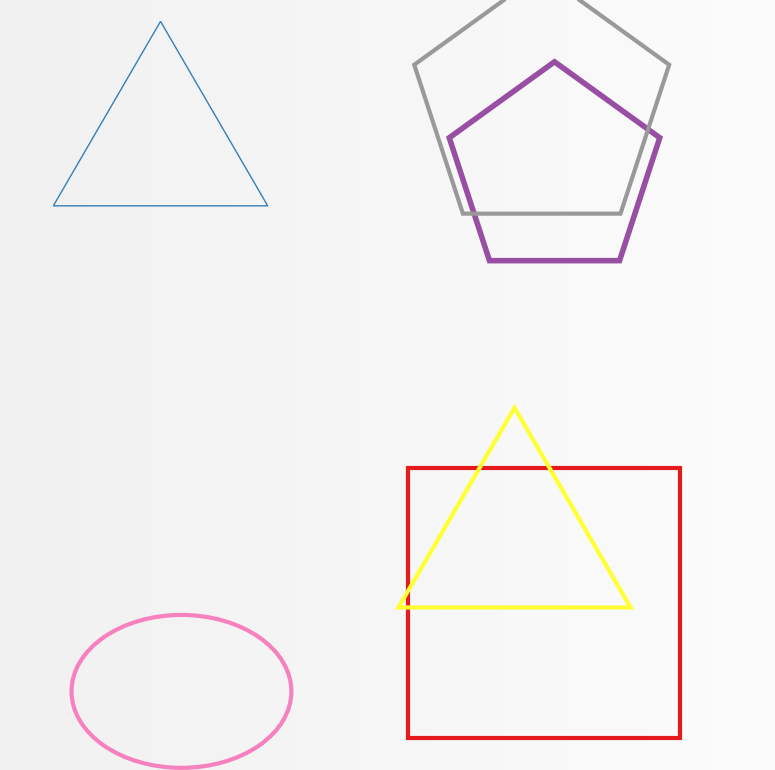[{"shape": "square", "thickness": 1.5, "radius": 0.88, "center": [0.702, 0.217]}, {"shape": "triangle", "thickness": 0.5, "radius": 0.8, "center": [0.207, 0.813]}, {"shape": "pentagon", "thickness": 2, "radius": 0.71, "center": [0.715, 0.777]}, {"shape": "triangle", "thickness": 1.5, "radius": 0.86, "center": [0.664, 0.298]}, {"shape": "oval", "thickness": 1.5, "radius": 0.71, "center": [0.234, 0.102]}, {"shape": "pentagon", "thickness": 1.5, "radius": 0.86, "center": [0.699, 0.862]}]